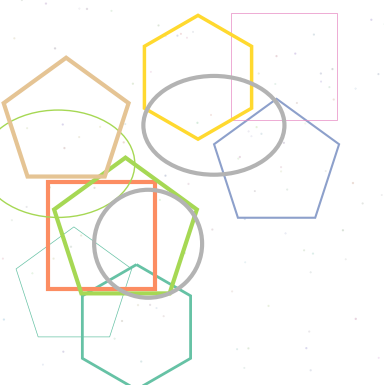[{"shape": "pentagon", "thickness": 0.5, "radius": 0.79, "center": [0.192, 0.253]}, {"shape": "hexagon", "thickness": 2, "radius": 0.81, "center": [0.354, 0.15]}, {"shape": "square", "thickness": 3, "radius": 0.69, "center": [0.265, 0.388]}, {"shape": "pentagon", "thickness": 1.5, "radius": 0.85, "center": [0.718, 0.573]}, {"shape": "square", "thickness": 0.5, "radius": 0.69, "center": [0.737, 0.828]}, {"shape": "oval", "thickness": 1, "radius": 1.0, "center": [0.151, 0.575]}, {"shape": "pentagon", "thickness": 3, "radius": 0.97, "center": [0.326, 0.396]}, {"shape": "hexagon", "thickness": 2.5, "radius": 0.8, "center": [0.514, 0.799]}, {"shape": "pentagon", "thickness": 3, "radius": 0.85, "center": [0.172, 0.679]}, {"shape": "circle", "thickness": 3, "radius": 0.7, "center": [0.385, 0.367]}, {"shape": "oval", "thickness": 3, "radius": 0.92, "center": [0.556, 0.674]}]